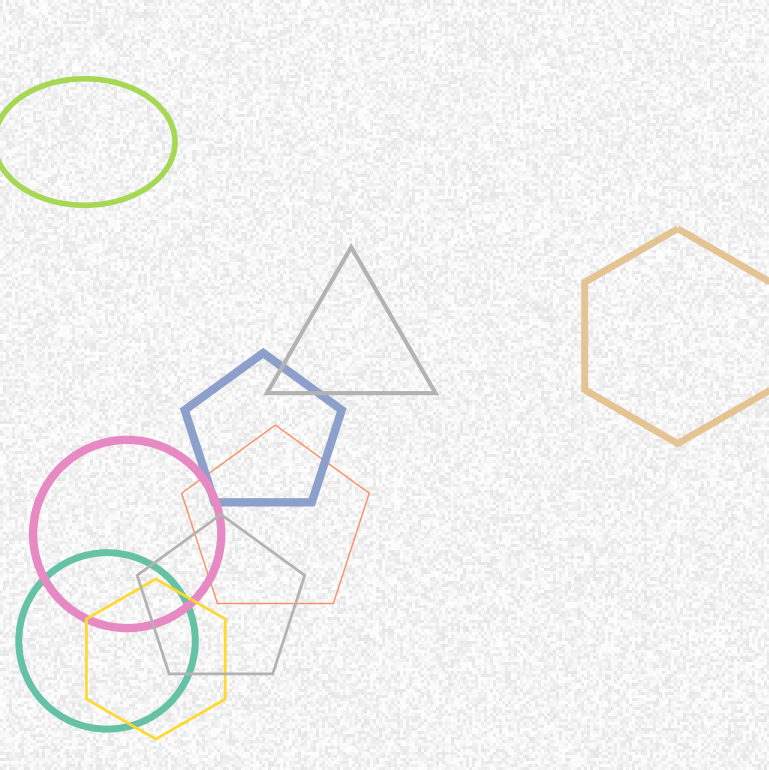[{"shape": "circle", "thickness": 2.5, "radius": 0.57, "center": [0.139, 0.168]}, {"shape": "pentagon", "thickness": 0.5, "radius": 0.64, "center": [0.358, 0.32]}, {"shape": "pentagon", "thickness": 3, "radius": 0.54, "center": [0.342, 0.434]}, {"shape": "circle", "thickness": 3, "radius": 0.61, "center": [0.165, 0.307]}, {"shape": "oval", "thickness": 2, "radius": 0.59, "center": [0.11, 0.816]}, {"shape": "hexagon", "thickness": 1, "radius": 0.52, "center": [0.202, 0.144]}, {"shape": "hexagon", "thickness": 2.5, "radius": 0.7, "center": [0.88, 0.563]}, {"shape": "triangle", "thickness": 1.5, "radius": 0.63, "center": [0.456, 0.553]}, {"shape": "pentagon", "thickness": 1, "radius": 0.57, "center": [0.287, 0.217]}]